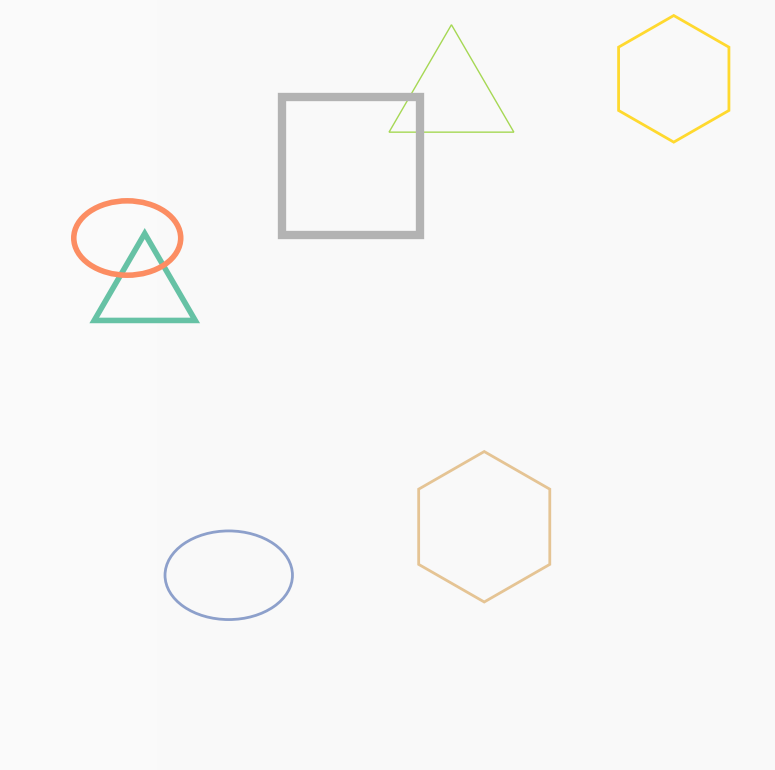[{"shape": "triangle", "thickness": 2, "radius": 0.38, "center": [0.187, 0.621]}, {"shape": "oval", "thickness": 2, "radius": 0.34, "center": [0.164, 0.691]}, {"shape": "oval", "thickness": 1, "radius": 0.41, "center": [0.295, 0.253]}, {"shape": "triangle", "thickness": 0.5, "radius": 0.46, "center": [0.583, 0.875]}, {"shape": "hexagon", "thickness": 1, "radius": 0.41, "center": [0.869, 0.898]}, {"shape": "hexagon", "thickness": 1, "radius": 0.49, "center": [0.625, 0.316]}, {"shape": "square", "thickness": 3, "radius": 0.45, "center": [0.453, 0.785]}]